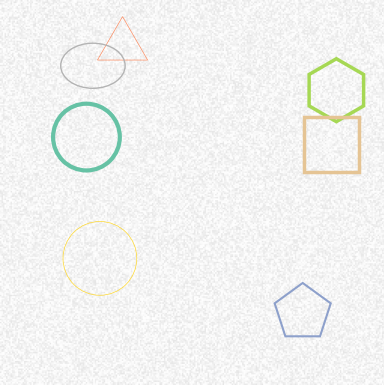[{"shape": "circle", "thickness": 3, "radius": 0.43, "center": [0.225, 0.644]}, {"shape": "triangle", "thickness": 0.5, "radius": 0.38, "center": [0.318, 0.882]}, {"shape": "pentagon", "thickness": 1.5, "radius": 0.38, "center": [0.786, 0.188]}, {"shape": "hexagon", "thickness": 2.5, "radius": 0.41, "center": [0.874, 0.766]}, {"shape": "circle", "thickness": 0.5, "radius": 0.48, "center": [0.259, 0.329]}, {"shape": "square", "thickness": 2.5, "radius": 0.36, "center": [0.862, 0.625]}, {"shape": "oval", "thickness": 1, "radius": 0.42, "center": [0.241, 0.829]}]